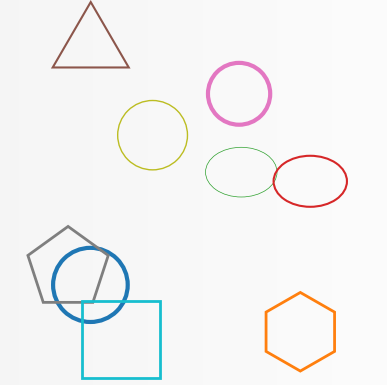[{"shape": "circle", "thickness": 3, "radius": 0.48, "center": [0.233, 0.26]}, {"shape": "hexagon", "thickness": 2, "radius": 0.51, "center": [0.775, 0.138]}, {"shape": "oval", "thickness": 0.5, "radius": 0.46, "center": [0.623, 0.553]}, {"shape": "oval", "thickness": 1.5, "radius": 0.47, "center": [0.801, 0.529]}, {"shape": "triangle", "thickness": 1.5, "radius": 0.57, "center": [0.234, 0.881]}, {"shape": "circle", "thickness": 3, "radius": 0.4, "center": [0.617, 0.756]}, {"shape": "pentagon", "thickness": 2, "radius": 0.55, "center": [0.176, 0.303]}, {"shape": "circle", "thickness": 1, "radius": 0.45, "center": [0.394, 0.649]}, {"shape": "square", "thickness": 2, "radius": 0.5, "center": [0.313, 0.119]}]